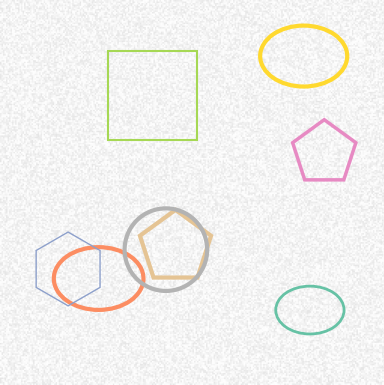[{"shape": "oval", "thickness": 2, "radius": 0.44, "center": [0.805, 0.195]}, {"shape": "oval", "thickness": 3, "radius": 0.58, "center": [0.256, 0.277]}, {"shape": "hexagon", "thickness": 1, "radius": 0.48, "center": [0.177, 0.301]}, {"shape": "pentagon", "thickness": 2.5, "radius": 0.43, "center": [0.842, 0.603]}, {"shape": "square", "thickness": 1.5, "radius": 0.58, "center": [0.396, 0.752]}, {"shape": "oval", "thickness": 3, "radius": 0.57, "center": [0.789, 0.854]}, {"shape": "pentagon", "thickness": 3, "radius": 0.49, "center": [0.456, 0.358]}, {"shape": "circle", "thickness": 3, "radius": 0.54, "center": [0.431, 0.352]}]